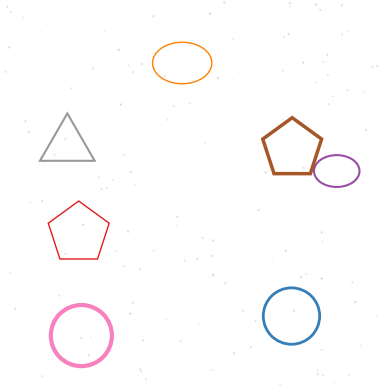[{"shape": "pentagon", "thickness": 1, "radius": 0.42, "center": [0.204, 0.395]}, {"shape": "circle", "thickness": 2, "radius": 0.37, "center": [0.757, 0.179]}, {"shape": "oval", "thickness": 1.5, "radius": 0.3, "center": [0.875, 0.556]}, {"shape": "oval", "thickness": 1, "radius": 0.38, "center": [0.473, 0.836]}, {"shape": "pentagon", "thickness": 2.5, "radius": 0.4, "center": [0.759, 0.614]}, {"shape": "circle", "thickness": 3, "radius": 0.4, "center": [0.211, 0.128]}, {"shape": "triangle", "thickness": 1.5, "radius": 0.41, "center": [0.175, 0.623]}]